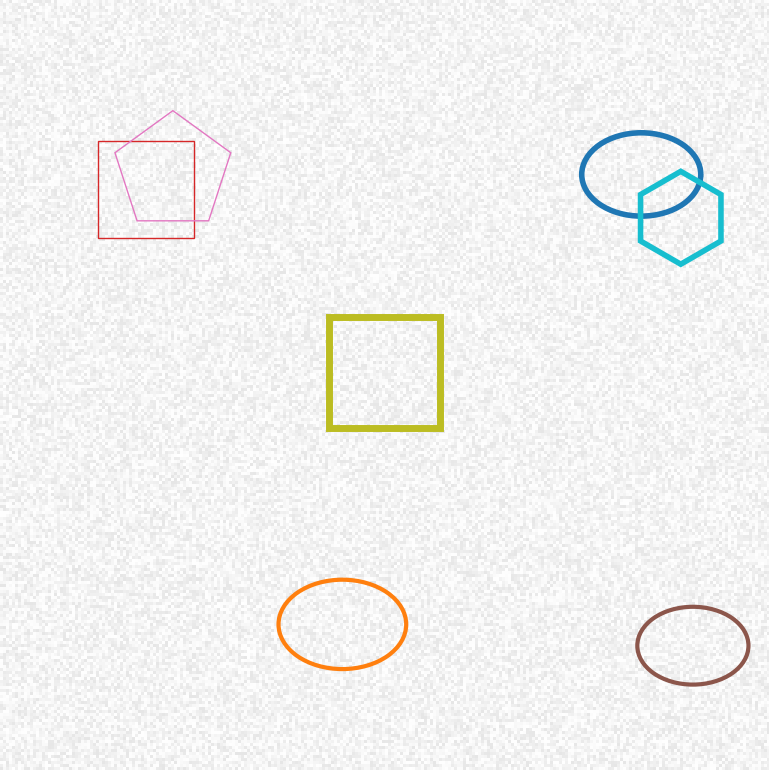[{"shape": "oval", "thickness": 2, "radius": 0.39, "center": [0.833, 0.773]}, {"shape": "oval", "thickness": 1.5, "radius": 0.41, "center": [0.445, 0.189]}, {"shape": "square", "thickness": 0.5, "radius": 0.31, "center": [0.19, 0.754]}, {"shape": "oval", "thickness": 1.5, "radius": 0.36, "center": [0.9, 0.161]}, {"shape": "pentagon", "thickness": 0.5, "radius": 0.4, "center": [0.224, 0.777]}, {"shape": "square", "thickness": 2.5, "radius": 0.36, "center": [0.5, 0.516]}, {"shape": "hexagon", "thickness": 2, "radius": 0.3, "center": [0.884, 0.717]}]